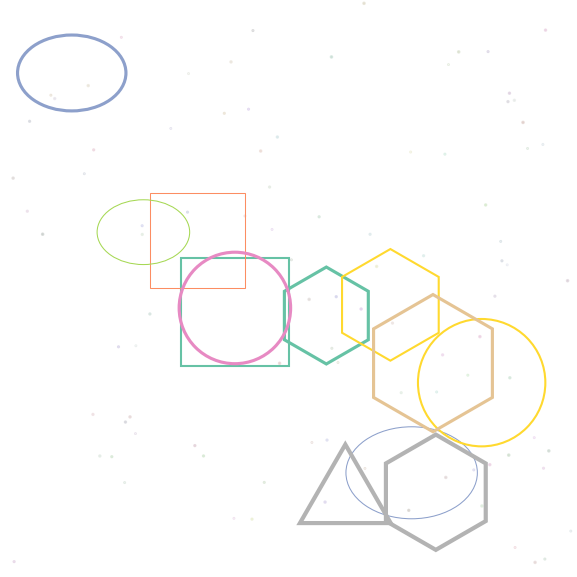[{"shape": "square", "thickness": 1, "radius": 0.47, "center": [0.408, 0.459]}, {"shape": "hexagon", "thickness": 1.5, "radius": 0.42, "center": [0.565, 0.453]}, {"shape": "square", "thickness": 0.5, "radius": 0.41, "center": [0.342, 0.583]}, {"shape": "oval", "thickness": 1.5, "radius": 0.47, "center": [0.124, 0.873]}, {"shape": "oval", "thickness": 0.5, "radius": 0.57, "center": [0.713, 0.18]}, {"shape": "circle", "thickness": 1.5, "radius": 0.48, "center": [0.407, 0.466]}, {"shape": "oval", "thickness": 0.5, "radius": 0.4, "center": [0.248, 0.597]}, {"shape": "hexagon", "thickness": 1, "radius": 0.48, "center": [0.676, 0.471]}, {"shape": "circle", "thickness": 1, "radius": 0.55, "center": [0.834, 0.336]}, {"shape": "hexagon", "thickness": 1.5, "radius": 0.59, "center": [0.75, 0.37]}, {"shape": "triangle", "thickness": 2, "radius": 0.45, "center": [0.598, 0.139]}, {"shape": "hexagon", "thickness": 2, "radius": 0.5, "center": [0.755, 0.147]}]